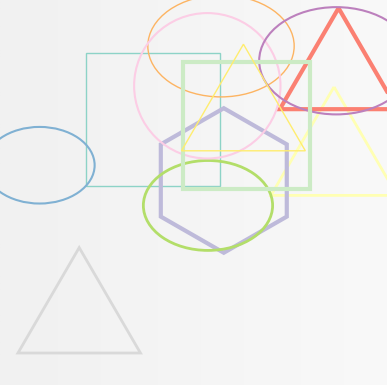[{"shape": "square", "thickness": 1, "radius": 0.87, "center": [0.395, 0.69]}, {"shape": "triangle", "thickness": 2, "radius": 0.94, "center": [0.862, 0.586]}, {"shape": "hexagon", "thickness": 3, "radius": 0.94, "center": [0.578, 0.531]}, {"shape": "triangle", "thickness": 3, "radius": 0.88, "center": [0.874, 0.804]}, {"shape": "oval", "thickness": 1.5, "radius": 0.71, "center": [0.102, 0.571]}, {"shape": "oval", "thickness": 1, "radius": 0.94, "center": [0.57, 0.88]}, {"shape": "oval", "thickness": 2, "radius": 0.83, "center": [0.537, 0.466]}, {"shape": "circle", "thickness": 1.5, "radius": 0.94, "center": [0.535, 0.777]}, {"shape": "triangle", "thickness": 2, "radius": 0.91, "center": [0.204, 0.174]}, {"shape": "oval", "thickness": 1.5, "radius": 0.99, "center": [0.868, 0.842]}, {"shape": "square", "thickness": 3, "radius": 0.82, "center": [0.635, 0.674]}, {"shape": "triangle", "thickness": 1, "radius": 0.92, "center": [0.628, 0.701]}]